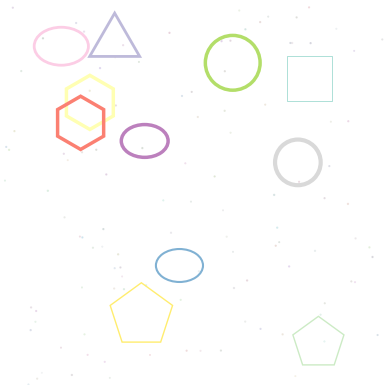[{"shape": "square", "thickness": 0.5, "radius": 0.29, "center": [0.804, 0.797]}, {"shape": "hexagon", "thickness": 2.5, "radius": 0.35, "center": [0.233, 0.734]}, {"shape": "triangle", "thickness": 2, "radius": 0.37, "center": [0.298, 0.891]}, {"shape": "hexagon", "thickness": 2.5, "radius": 0.35, "center": [0.209, 0.681]}, {"shape": "oval", "thickness": 1.5, "radius": 0.31, "center": [0.466, 0.31]}, {"shape": "circle", "thickness": 2.5, "radius": 0.36, "center": [0.604, 0.837]}, {"shape": "oval", "thickness": 2, "radius": 0.35, "center": [0.159, 0.88]}, {"shape": "circle", "thickness": 3, "radius": 0.3, "center": [0.774, 0.578]}, {"shape": "oval", "thickness": 2.5, "radius": 0.3, "center": [0.376, 0.634]}, {"shape": "pentagon", "thickness": 1, "radius": 0.35, "center": [0.827, 0.109]}, {"shape": "pentagon", "thickness": 1, "radius": 0.43, "center": [0.367, 0.18]}]